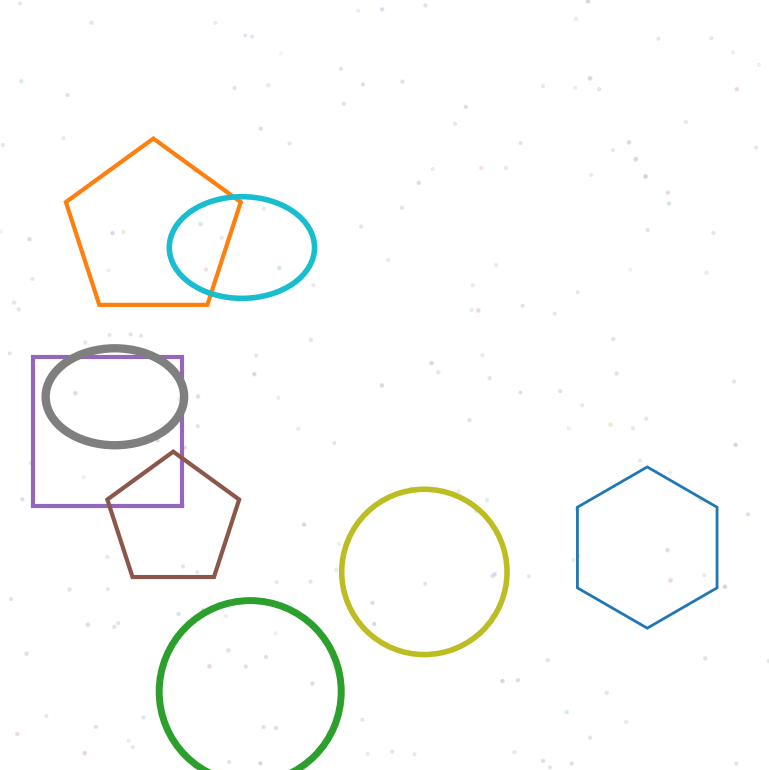[{"shape": "hexagon", "thickness": 1, "radius": 0.52, "center": [0.841, 0.289]}, {"shape": "pentagon", "thickness": 1.5, "radius": 0.6, "center": [0.199, 0.701]}, {"shape": "circle", "thickness": 2.5, "radius": 0.59, "center": [0.325, 0.102]}, {"shape": "square", "thickness": 1.5, "radius": 0.48, "center": [0.14, 0.439]}, {"shape": "pentagon", "thickness": 1.5, "radius": 0.45, "center": [0.225, 0.323]}, {"shape": "oval", "thickness": 3, "radius": 0.45, "center": [0.149, 0.485]}, {"shape": "circle", "thickness": 2, "radius": 0.54, "center": [0.551, 0.257]}, {"shape": "oval", "thickness": 2, "radius": 0.47, "center": [0.314, 0.679]}]